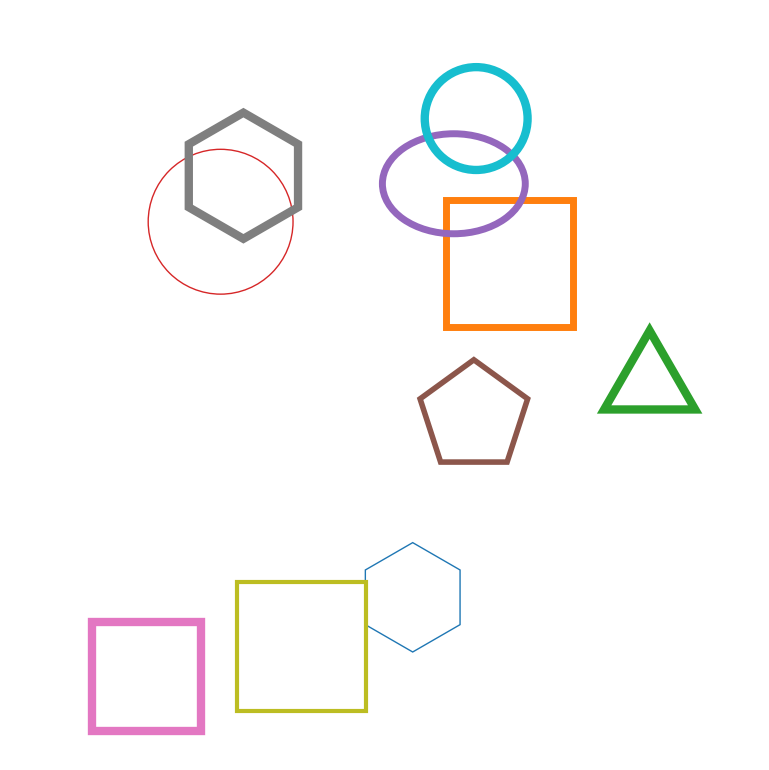[{"shape": "hexagon", "thickness": 0.5, "radius": 0.36, "center": [0.536, 0.224]}, {"shape": "square", "thickness": 2.5, "radius": 0.41, "center": [0.661, 0.658]}, {"shape": "triangle", "thickness": 3, "radius": 0.34, "center": [0.844, 0.502]}, {"shape": "circle", "thickness": 0.5, "radius": 0.47, "center": [0.287, 0.712]}, {"shape": "oval", "thickness": 2.5, "radius": 0.46, "center": [0.589, 0.761]}, {"shape": "pentagon", "thickness": 2, "radius": 0.37, "center": [0.615, 0.459]}, {"shape": "square", "thickness": 3, "radius": 0.35, "center": [0.19, 0.121]}, {"shape": "hexagon", "thickness": 3, "radius": 0.41, "center": [0.316, 0.772]}, {"shape": "square", "thickness": 1.5, "radius": 0.42, "center": [0.391, 0.16]}, {"shape": "circle", "thickness": 3, "radius": 0.33, "center": [0.618, 0.846]}]